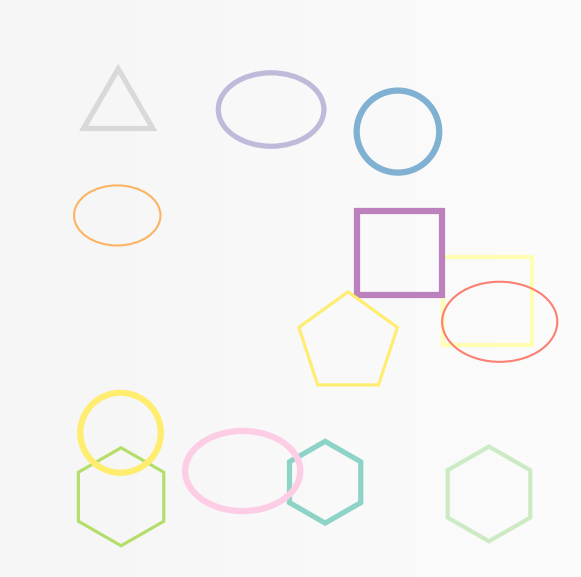[{"shape": "hexagon", "thickness": 2.5, "radius": 0.35, "center": [0.559, 0.164]}, {"shape": "square", "thickness": 2, "radius": 0.38, "center": [0.839, 0.478]}, {"shape": "oval", "thickness": 2.5, "radius": 0.45, "center": [0.466, 0.809]}, {"shape": "oval", "thickness": 1, "radius": 0.5, "center": [0.86, 0.442]}, {"shape": "circle", "thickness": 3, "radius": 0.36, "center": [0.685, 0.771]}, {"shape": "oval", "thickness": 1, "radius": 0.37, "center": [0.202, 0.626]}, {"shape": "hexagon", "thickness": 1.5, "radius": 0.42, "center": [0.208, 0.139]}, {"shape": "oval", "thickness": 3, "radius": 0.5, "center": [0.418, 0.184]}, {"shape": "triangle", "thickness": 2.5, "radius": 0.34, "center": [0.203, 0.811]}, {"shape": "square", "thickness": 3, "radius": 0.37, "center": [0.687, 0.561]}, {"shape": "hexagon", "thickness": 2, "radius": 0.41, "center": [0.841, 0.144]}, {"shape": "pentagon", "thickness": 1.5, "radius": 0.45, "center": [0.599, 0.405]}, {"shape": "circle", "thickness": 3, "radius": 0.35, "center": [0.207, 0.25]}]